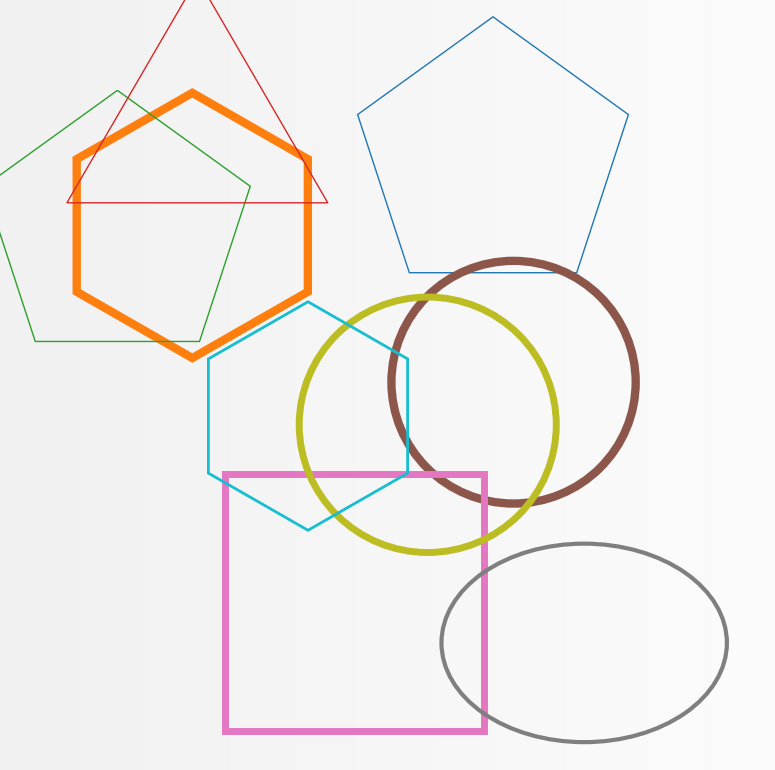[{"shape": "pentagon", "thickness": 0.5, "radius": 0.92, "center": [0.636, 0.794]}, {"shape": "hexagon", "thickness": 3, "radius": 0.86, "center": [0.248, 0.707]}, {"shape": "pentagon", "thickness": 0.5, "radius": 0.9, "center": [0.151, 0.702]}, {"shape": "triangle", "thickness": 0.5, "radius": 0.97, "center": [0.255, 0.834]}, {"shape": "circle", "thickness": 3, "radius": 0.79, "center": [0.663, 0.504]}, {"shape": "square", "thickness": 2.5, "radius": 0.83, "center": [0.458, 0.218]}, {"shape": "oval", "thickness": 1.5, "radius": 0.92, "center": [0.754, 0.165]}, {"shape": "circle", "thickness": 2.5, "radius": 0.83, "center": [0.552, 0.448]}, {"shape": "hexagon", "thickness": 1, "radius": 0.74, "center": [0.397, 0.46]}]